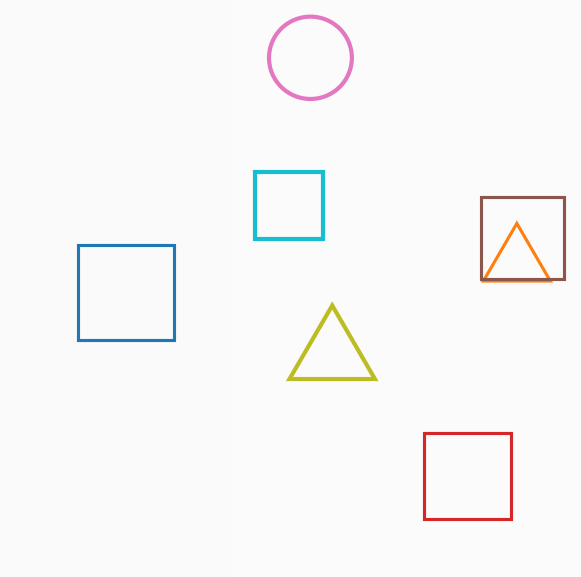[{"shape": "square", "thickness": 1.5, "radius": 0.41, "center": [0.216, 0.493]}, {"shape": "triangle", "thickness": 1.5, "radius": 0.33, "center": [0.889, 0.546]}, {"shape": "square", "thickness": 1.5, "radius": 0.37, "center": [0.804, 0.175]}, {"shape": "square", "thickness": 1.5, "radius": 0.35, "center": [0.899, 0.588]}, {"shape": "circle", "thickness": 2, "radius": 0.36, "center": [0.534, 0.899]}, {"shape": "triangle", "thickness": 2, "radius": 0.42, "center": [0.572, 0.385]}, {"shape": "square", "thickness": 2, "radius": 0.29, "center": [0.497, 0.643]}]